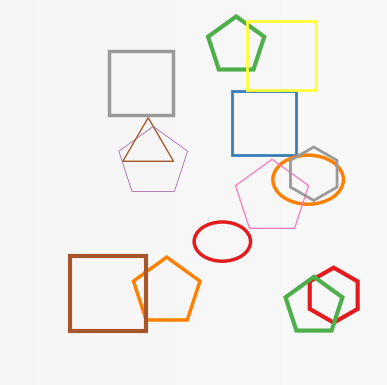[{"shape": "oval", "thickness": 2.5, "radius": 0.36, "center": [0.574, 0.373]}, {"shape": "hexagon", "thickness": 3, "radius": 0.36, "center": [0.861, 0.233]}, {"shape": "square", "thickness": 2, "radius": 0.41, "center": [0.681, 0.681]}, {"shape": "pentagon", "thickness": 3, "radius": 0.39, "center": [0.81, 0.204]}, {"shape": "pentagon", "thickness": 3, "radius": 0.38, "center": [0.609, 0.881]}, {"shape": "pentagon", "thickness": 0.5, "radius": 0.47, "center": [0.395, 0.578]}, {"shape": "oval", "thickness": 2.5, "radius": 0.46, "center": [0.795, 0.533]}, {"shape": "pentagon", "thickness": 2.5, "radius": 0.45, "center": [0.43, 0.242]}, {"shape": "square", "thickness": 2, "radius": 0.45, "center": [0.727, 0.855]}, {"shape": "triangle", "thickness": 1, "radius": 0.38, "center": [0.382, 0.619]}, {"shape": "square", "thickness": 3, "radius": 0.49, "center": [0.278, 0.238]}, {"shape": "pentagon", "thickness": 1, "radius": 0.5, "center": [0.702, 0.487]}, {"shape": "square", "thickness": 2.5, "radius": 0.41, "center": [0.363, 0.784]}, {"shape": "hexagon", "thickness": 2, "radius": 0.35, "center": [0.81, 0.549]}]